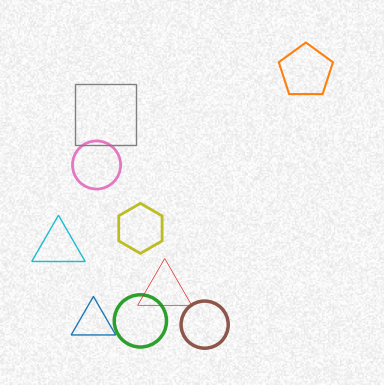[{"shape": "triangle", "thickness": 1, "radius": 0.33, "center": [0.243, 0.163]}, {"shape": "pentagon", "thickness": 1.5, "radius": 0.37, "center": [0.795, 0.816]}, {"shape": "circle", "thickness": 2.5, "radius": 0.34, "center": [0.365, 0.166]}, {"shape": "triangle", "thickness": 0.5, "radius": 0.41, "center": [0.428, 0.248]}, {"shape": "circle", "thickness": 2.5, "radius": 0.31, "center": [0.532, 0.157]}, {"shape": "circle", "thickness": 2, "radius": 0.31, "center": [0.251, 0.571]}, {"shape": "square", "thickness": 1, "radius": 0.4, "center": [0.275, 0.703]}, {"shape": "hexagon", "thickness": 2, "radius": 0.33, "center": [0.365, 0.407]}, {"shape": "triangle", "thickness": 1, "radius": 0.4, "center": [0.152, 0.361]}]